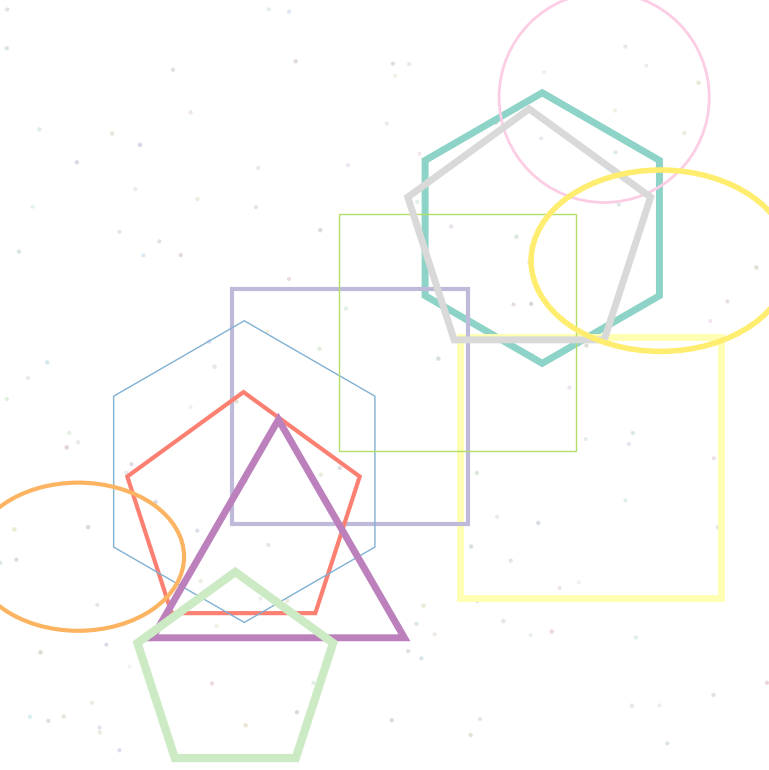[{"shape": "hexagon", "thickness": 2.5, "radius": 0.88, "center": [0.704, 0.704]}, {"shape": "square", "thickness": 2.5, "radius": 0.85, "center": [0.767, 0.393]}, {"shape": "square", "thickness": 1.5, "radius": 0.76, "center": [0.454, 0.472]}, {"shape": "pentagon", "thickness": 1.5, "radius": 0.79, "center": [0.316, 0.332]}, {"shape": "hexagon", "thickness": 0.5, "radius": 0.98, "center": [0.317, 0.388]}, {"shape": "oval", "thickness": 1.5, "radius": 0.69, "center": [0.102, 0.277]}, {"shape": "square", "thickness": 0.5, "radius": 0.77, "center": [0.594, 0.568]}, {"shape": "circle", "thickness": 1, "radius": 0.68, "center": [0.785, 0.874]}, {"shape": "pentagon", "thickness": 2.5, "radius": 0.83, "center": [0.687, 0.693]}, {"shape": "triangle", "thickness": 2.5, "radius": 0.94, "center": [0.362, 0.266]}, {"shape": "pentagon", "thickness": 3, "radius": 0.67, "center": [0.306, 0.124]}, {"shape": "oval", "thickness": 2, "radius": 0.84, "center": [0.858, 0.661]}]